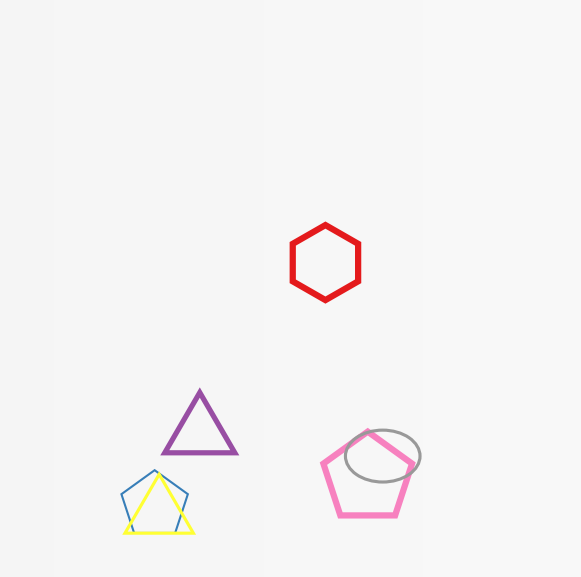[{"shape": "hexagon", "thickness": 3, "radius": 0.32, "center": [0.56, 0.544]}, {"shape": "pentagon", "thickness": 1, "radius": 0.3, "center": [0.266, 0.125]}, {"shape": "triangle", "thickness": 2.5, "radius": 0.35, "center": [0.344, 0.25]}, {"shape": "triangle", "thickness": 1.5, "radius": 0.34, "center": [0.274, 0.11]}, {"shape": "pentagon", "thickness": 3, "radius": 0.4, "center": [0.633, 0.172]}, {"shape": "oval", "thickness": 1.5, "radius": 0.32, "center": [0.658, 0.209]}]